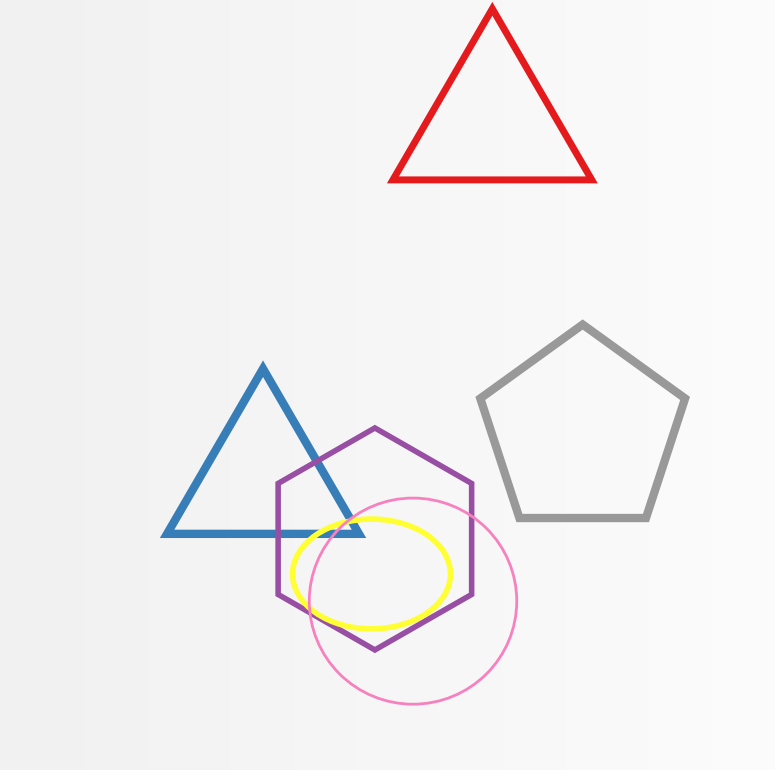[{"shape": "triangle", "thickness": 2.5, "radius": 0.74, "center": [0.635, 0.84]}, {"shape": "triangle", "thickness": 3, "radius": 0.71, "center": [0.339, 0.378]}, {"shape": "hexagon", "thickness": 2, "radius": 0.72, "center": [0.484, 0.3]}, {"shape": "oval", "thickness": 2, "radius": 0.51, "center": [0.479, 0.255]}, {"shape": "circle", "thickness": 1, "radius": 0.67, "center": [0.533, 0.219]}, {"shape": "pentagon", "thickness": 3, "radius": 0.69, "center": [0.752, 0.44]}]